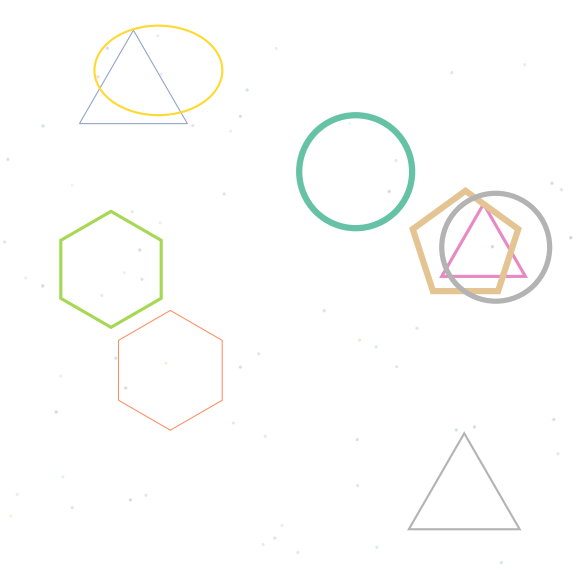[{"shape": "circle", "thickness": 3, "radius": 0.49, "center": [0.616, 0.702]}, {"shape": "hexagon", "thickness": 0.5, "radius": 0.52, "center": [0.295, 0.358]}, {"shape": "triangle", "thickness": 0.5, "radius": 0.54, "center": [0.231, 0.839]}, {"shape": "triangle", "thickness": 1.5, "radius": 0.42, "center": [0.837, 0.562]}, {"shape": "hexagon", "thickness": 1.5, "radius": 0.5, "center": [0.192, 0.533]}, {"shape": "oval", "thickness": 1, "radius": 0.55, "center": [0.274, 0.877]}, {"shape": "pentagon", "thickness": 3, "radius": 0.48, "center": [0.806, 0.573]}, {"shape": "triangle", "thickness": 1, "radius": 0.55, "center": [0.804, 0.138]}, {"shape": "circle", "thickness": 2.5, "radius": 0.47, "center": [0.858, 0.571]}]